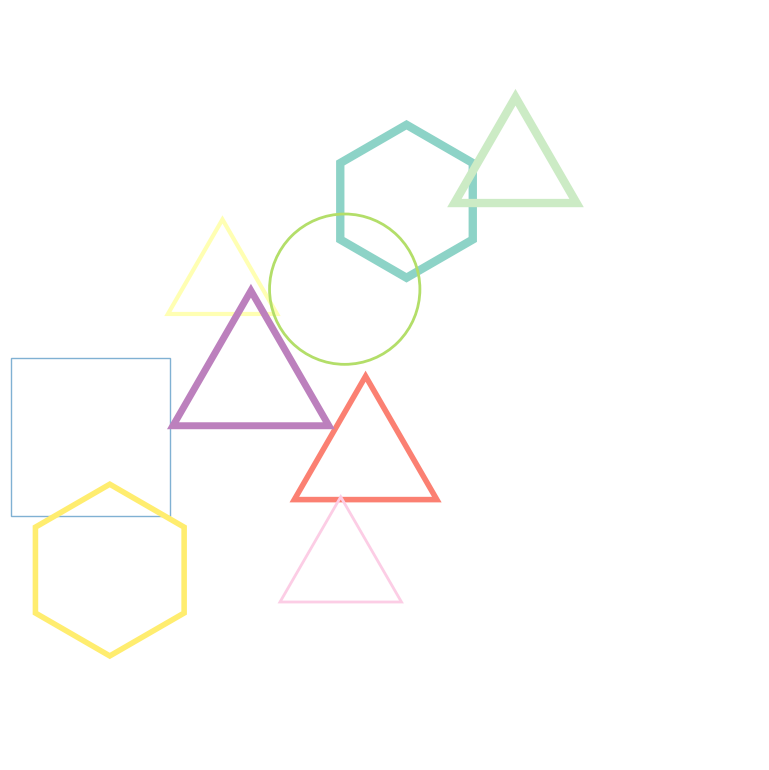[{"shape": "hexagon", "thickness": 3, "radius": 0.5, "center": [0.528, 0.739]}, {"shape": "triangle", "thickness": 1.5, "radius": 0.41, "center": [0.289, 0.633]}, {"shape": "triangle", "thickness": 2, "radius": 0.53, "center": [0.475, 0.405]}, {"shape": "square", "thickness": 0.5, "radius": 0.51, "center": [0.117, 0.433]}, {"shape": "circle", "thickness": 1, "radius": 0.49, "center": [0.448, 0.624]}, {"shape": "triangle", "thickness": 1, "radius": 0.46, "center": [0.443, 0.264]}, {"shape": "triangle", "thickness": 2.5, "radius": 0.58, "center": [0.326, 0.506]}, {"shape": "triangle", "thickness": 3, "radius": 0.46, "center": [0.669, 0.782]}, {"shape": "hexagon", "thickness": 2, "radius": 0.56, "center": [0.143, 0.26]}]